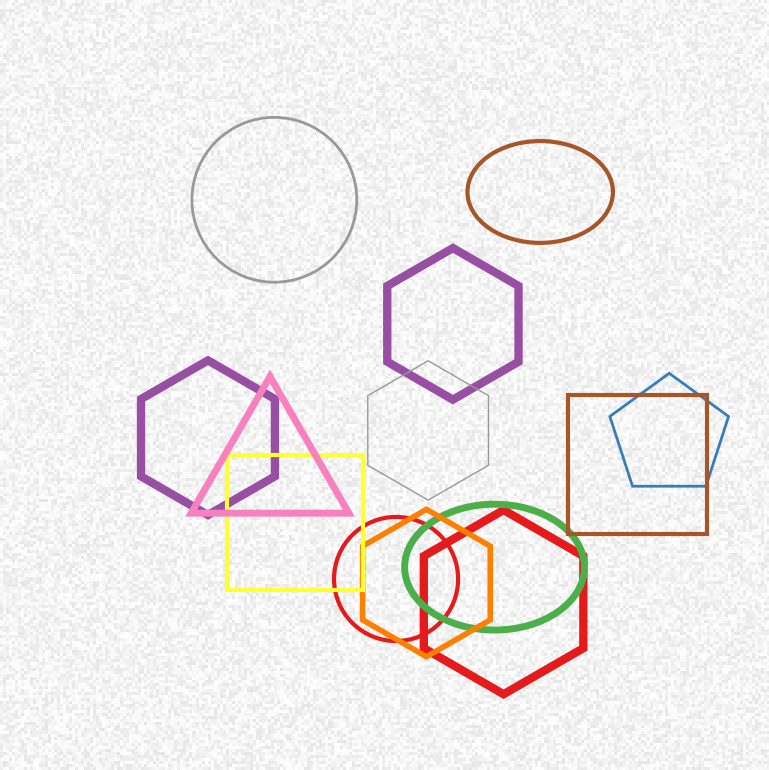[{"shape": "circle", "thickness": 1.5, "radius": 0.4, "center": [0.514, 0.248]}, {"shape": "hexagon", "thickness": 3, "radius": 0.6, "center": [0.654, 0.218]}, {"shape": "pentagon", "thickness": 1, "radius": 0.41, "center": [0.869, 0.434]}, {"shape": "oval", "thickness": 2.5, "radius": 0.58, "center": [0.642, 0.263]}, {"shape": "hexagon", "thickness": 3, "radius": 0.5, "center": [0.27, 0.432]}, {"shape": "hexagon", "thickness": 3, "radius": 0.49, "center": [0.588, 0.579]}, {"shape": "hexagon", "thickness": 2, "radius": 0.48, "center": [0.554, 0.243]}, {"shape": "square", "thickness": 1.5, "radius": 0.44, "center": [0.383, 0.322]}, {"shape": "square", "thickness": 1.5, "radius": 0.45, "center": [0.828, 0.397]}, {"shape": "oval", "thickness": 1.5, "radius": 0.47, "center": [0.702, 0.751]}, {"shape": "triangle", "thickness": 2.5, "radius": 0.59, "center": [0.351, 0.393]}, {"shape": "circle", "thickness": 1, "radius": 0.54, "center": [0.356, 0.741]}, {"shape": "hexagon", "thickness": 0.5, "radius": 0.45, "center": [0.556, 0.441]}]